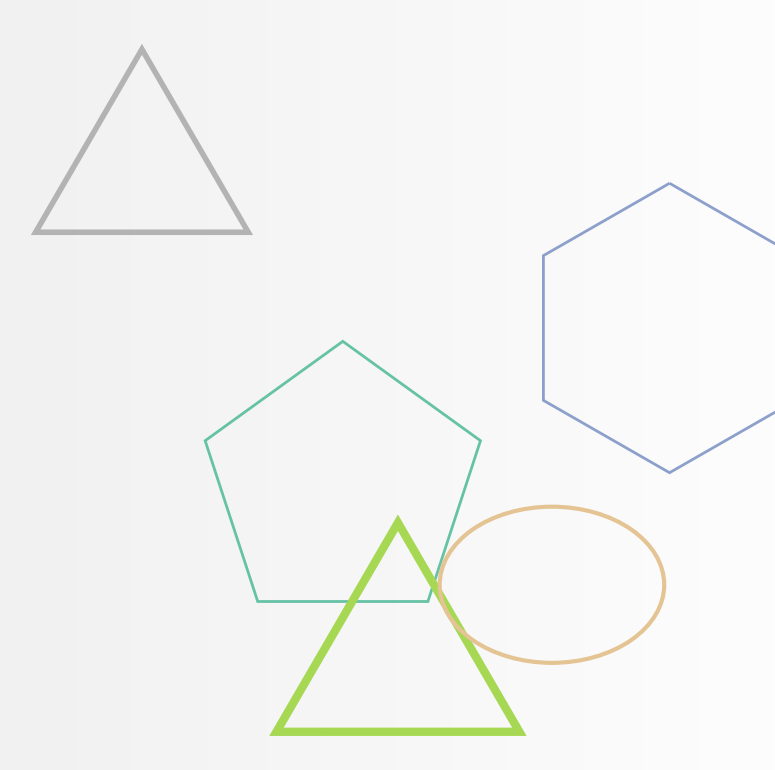[{"shape": "pentagon", "thickness": 1, "radius": 0.93, "center": [0.442, 0.37]}, {"shape": "hexagon", "thickness": 1, "radius": 0.94, "center": [0.864, 0.574]}, {"shape": "triangle", "thickness": 3, "radius": 0.9, "center": [0.513, 0.14]}, {"shape": "oval", "thickness": 1.5, "radius": 0.72, "center": [0.712, 0.241]}, {"shape": "triangle", "thickness": 2, "radius": 0.79, "center": [0.183, 0.778]}]